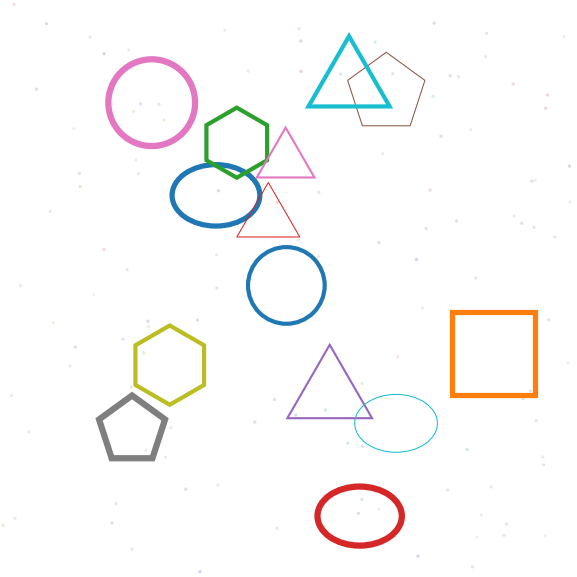[{"shape": "circle", "thickness": 2, "radius": 0.33, "center": [0.496, 0.505]}, {"shape": "oval", "thickness": 2.5, "radius": 0.38, "center": [0.374, 0.661]}, {"shape": "square", "thickness": 2.5, "radius": 0.36, "center": [0.854, 0.387]}, {"shape": "hexagon", "thickness": 2, "radius": 0.3, "center": [0.41, 0.752]}, {"shape": "oval", "thickness": 3, "radius": 0.37, "center": [0.623, 0.106]}, {"shape": "triangle", "thickness": 0.5, "radius": 0.31, "center": [0.465, 0.62]}, {"shape": "triangle", "thickness": 1, "radius": 0.42, "center": [0.571, 0.317]}, {"shape": "pentagon", "thickness": 0.5, "radius": 0.35, "center": [0.669, 0.838]}, {"shape": "circle", "thickness": 3, "radius": 0.38, "center": [0.263, 0.821]}, {"shape": "triangle", "thickness": 1, "radius": 0.29, "center": [0.495, 0.721]}, {"shape": "pentagon", "thickness": 3, "radius": 0.3, "center": [0.229, 0.254]}, {"shape": "hexagon", "thickness": 2, "radius": 0.34, "center": [0.294, 0.367]}, {"shape": "triangle", "thickness": 2, "radius": 0.41, "center": [0.604, 0.855]}, {"shape": "oval", "thickness": 0.5, "radius": 0.36, "center": [0.686, 0.266]}]